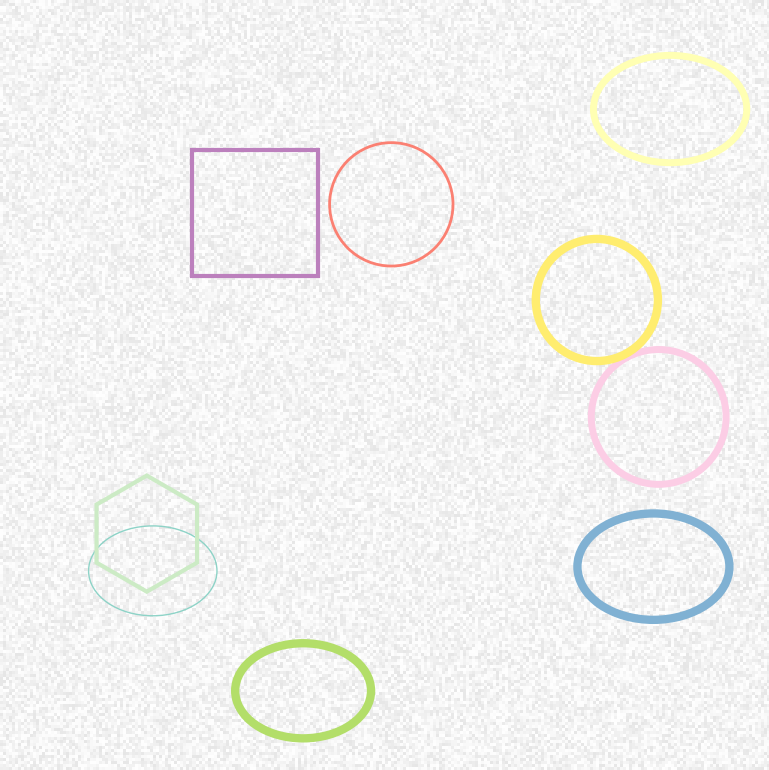[{"shape": "oval", "thickness": 0.5, "radius": 0.42, "center": [0.198, 0.259]}, {"shape": "oval", "thickness": 2.5, "radius": 0.5, "center": [0.87, 0.858]}, {"shape": "circle", "thickness": 1, "radius": 0.4, "center": [0.508, 0.735]}, {"shape": "oval", "thickness": 3, "radius": 0.49, "center": [0.849, 0.264]}, {"shape": "oval", "thickness": 3, "radius": 0.44, "center": [0.394, 0.103]}, {"shape": "circle", "thickness": 2.5, "radius": 0.44, "center": [0.855, 0.459]}, {"shape": "square", "thickness": 1.5, "radius": 0.41, "center": [0.331, 0.724]}, {"shape": "hexagon", "thickness": 1.5, "radius": 0.38, "center": [0.191, 0.307]}, {"shape": "circle", "thickness": 3, "radius": 0.4, "center": [0.775, 0.61]}]